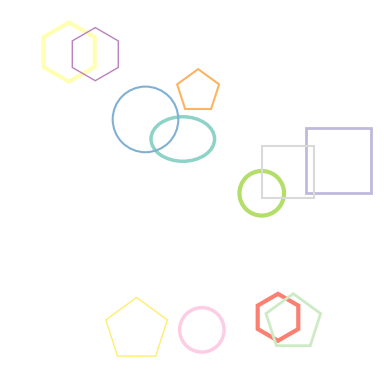[{"shape": "oval", "thickness": 2.5, "radius": 0.41, "center": [0.475, 0.639]}, {"shape": "hexagon", "thickness": 3, "radius": 0.39, "center": [0.179, 0.865]}, {"shape": "square", "thickness": 2, "radius": 0.42, "center": [0.88, 0.584]}, {"shape": "hexagon", "thickness": 3, "radius": 0.3, "center": [0.722, 0.176]}, {"shape": "circle", "thickness": 1.5, "radius": 0.43, "center": [0.378, 0.69]}, {"shape": "pentagon", "thickness": 1.5, "radius": 0.29, "center": [0.515, 0.763]}, {"shape": "circle", "thickness": 3, "radius": 0.29, "center": [0.68, 0.498]}, {"shape": "circle", "thickness": 2.5, "radius": 0.29, "center": [0.524, 0.143]}, {"shape": "square", "thickness": 1.5, "radius": 0.34, "center": [0.749, 0.554]}, {"shape": "hexagon", "thickness": 1, "radius": 0.34, "center": [0.247, 0.859]}, {"shape": "pentagon", "thickness": 2, "radius": 0.37, "center": [0.762, 0.162]}, {"shape": "pentagon", "thickness": 1, "radius": 0.42, "center": [0.355, 0.143]}]